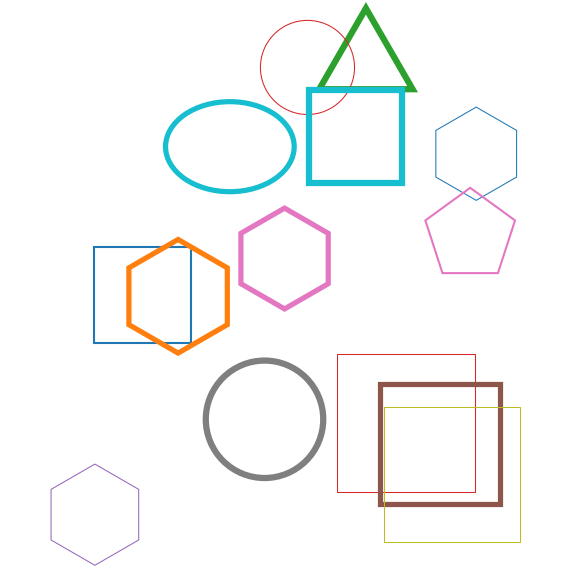[{"shape": "hexagon", "thickness": 0.5, "radius": 0.4, "center": [0.825, 0.733]}, {"shape": "square", "thickness": 1, "radius": 0.42, "center": [0.247, 0.489]}, {"shape": "hexagon", "thickness": 2.5, "radius": 0.49, "center": [0.308, 0.486]}, {"shape": "triangle", "thickness": 3, "radius": 0.47, "center": [0.634, 0.891]}, {"shape": "square", "thickness": 0.5, "radius": 0.6, "center": [0.703, 0.267]}, {"shape": "circle", "thickness": 0.5, "radius": 0.41, "center": [0.532, 0.882]}, {"shape": "hexagon", "thickness": 0.5, "radius": 0.44, "center": [0.164, 0.108]}, {"shape": "square", "thickness": 2.5, "radius": 0.52, "center": [0.763, 0.23]}, {"shape": "hexagon", "thickness": 2.5, "radius": 0.44, "center": [0.493, 0.551]}, {"shape": "pentagon", "thickness": 1, "radius": 0.41, "center": [0.814, 0.592]}, {"shape": "circle", "thickness": 3, "radius": 0.51, "center": [0.458, 0.273]}, {"shape": "square", "thickness": 0.5, "radius": 0.59, "center": [0.783, 0.177]}, {"shape": "square", "thickness": 3, "radius": 0.4, "center": [0.616, 0.763]}, {"shape": "oval", "thickness": 2.5, "radius": 0.56, "center": [0.398, 0.745]}]